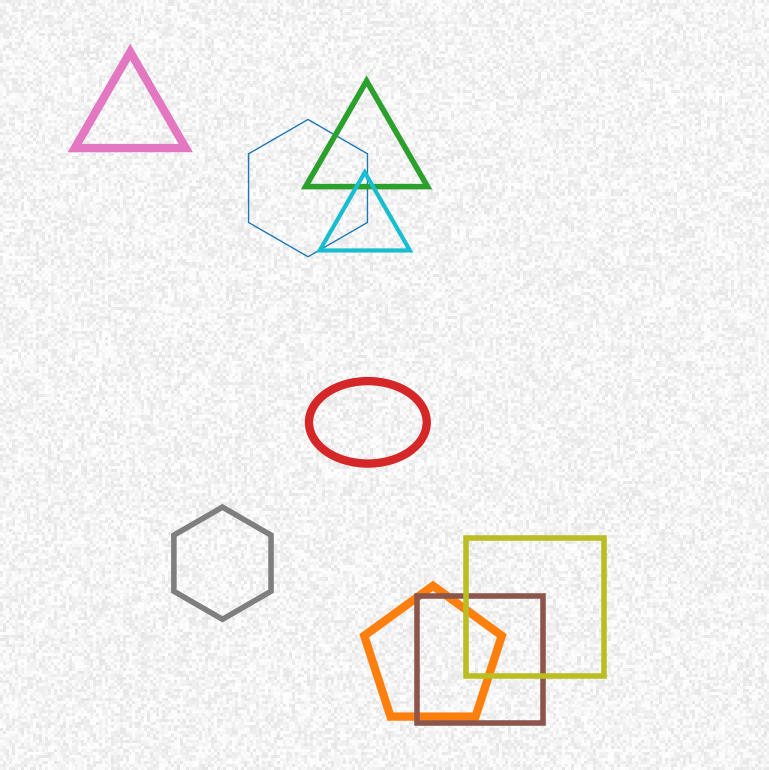[{"shape": "hexagon", "thickness": 0.5, "radius": 0.45, "center": [0.4, 0.756]}, {"shape": "pentagon", "thickness": 3, "radius": 0.47, "center": [0.562, 0.145]}, {"shape": "triangle", "thickness": 2, "radius": 0.46, "center": [0.476, 0.803]}, {"shape": "oval", "thickness": 3, "radius": 0.38, "center": [0.478, 0.452]}, {"shape": "square", "thickness": 2, "radius": 0.41, "center": [0.623, 0.144]}, {"shape": "triangle", "thickness": 3, "radius": 0.42, "center": [0.169, 0.849]}, {"shape": "hexagon", "thickness": 2, "radius": 0.36, "center": [0.289, 0.269]}, {"shape": "square", "thickness": 2, "radius": 0.45, "center": [0.695, 0.212]}, {"shape": "triangle", "thickness": 1.5, "radius": 0.34, "center": [0.474, 0.709]}]